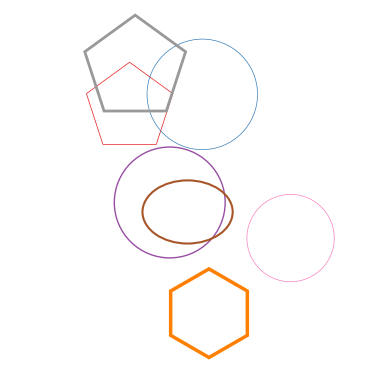[{"shape": "pentagon", "thickness": 0.5, "radius": 0.59, "center": [0.337, 0.72]}, {"shape": "circle", "thickness": 0.5, "radius": 0.72, "center": [0.525, 0.755]}, {"shape": "circle", "thickness": 1, "radius": 0.72, "center": [0.441, 0.474]}, {"shape": "hexagon", "thickness": 2.5, "radius": 0.58, "center": [0.543, 0.187]}, {"shape": "oval", "thickness": 1.5, "radius": 0.59, "center": [0.487, 0.449]}, {"shape": "circle", "thickness": 0.5, "radius": 0.57, "center": [0.755, 0.382]}, {"shape": "pentagon", "thickness": 2, "radius": 0.69, "center": [0.351, 0.823]}]